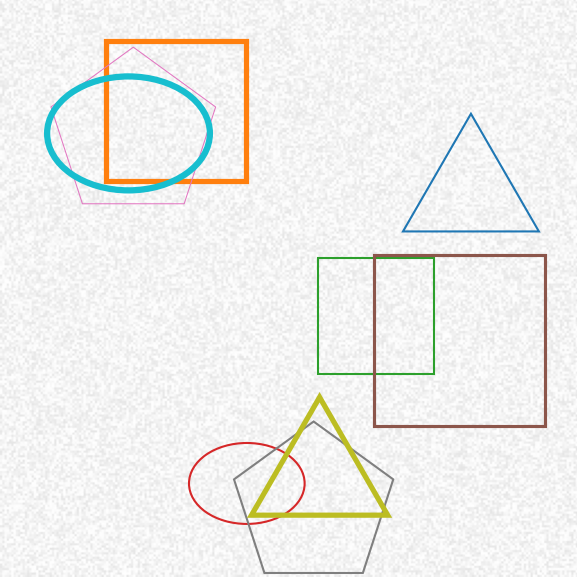[{"shape": "triangle", "thickness": 1, "radius": 0.68, "center": [0.815, 0.666]}, {"shape": "square", "thickness": 2.5, "radius": 0.61, "center": [0.305, 0.807]}, {"shape": "square", "thickness": 1, "radius": 0.5, "center": [0.651, 0.452]}, {"shape": "oval", "thickness": 1, "radius": 0.5, "center": [0.427, 0.162]}, {"shape": "square", "thickness": 1.5, "radius": 0.74, "center": [0.796, 0.409]}, {"shape": "pentagon", "thickness": 0.5, "radius": 0.75, "center": [0.231, 0.768]}, {"shape": "pentagon", "thickness": 1, "radius": 0.72, "center": [0.543, 0.124]}, {"shape": "triangle", "thickness": 2.5, "radius": 0.68, "center": [0.553, 0.175]}, {"shape": "oval", "thickness": 3, "radius": 0.7, "center": [0.223, 0.768]}]